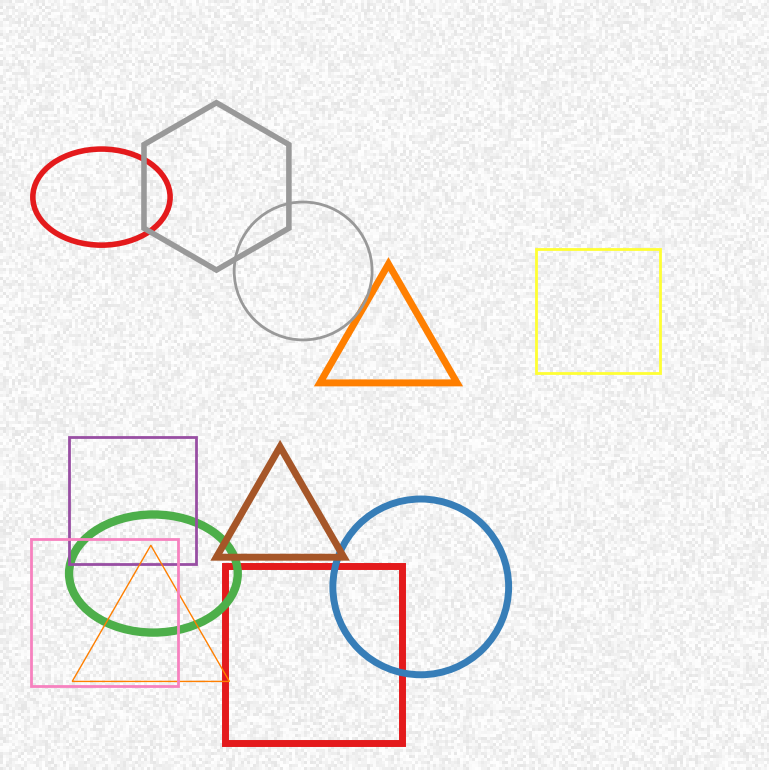[{"shape": "square", "thickness": 2.5, "radius": 0.58, "center": [0.407, 0.15]}, {"shape": "oval", "thickness": 2, "radius": 0.45, "center": [0.132, 0.744]}, {"shape": "circle", "thickness": 2.5, "radius": 0.57, "center": [0.546, 0.238]}, {"shape": "oval", "thickness": 3, "radius": 0.55, "center": [0.199, 0.255]}, {"shape": "square", "thickness": 1, "radius": 0.41, "center": [0.172, 0.35]}, {"shape": "triangle", "thickness": 2.5, "radius": 0.51, "center": [0.505, 0.554]}, {"shape": "triangle", "thickness": 0.5, "radius": 0.59, "center": [0.196, 0.174]}, {"shape": "square", "thickness": 1, "radius": 0.4, "center": [0.777, 0.596]}, {"shape": "triangle", "thickness": 2.5, "radius": 0.48, "center": [0.364, 0.324]}, {"shape": "square", "thickness": 1, "radius": 0.48, "center": [0.136, 0.205]}, {"shape": "hexagon", "thickness": 2, "radius": 0.54, "center": [0.281, 0.758]}, {"shape": "circle", "thickness": 1, "radius": 0.45, "center": [0.394, 0.648]}]